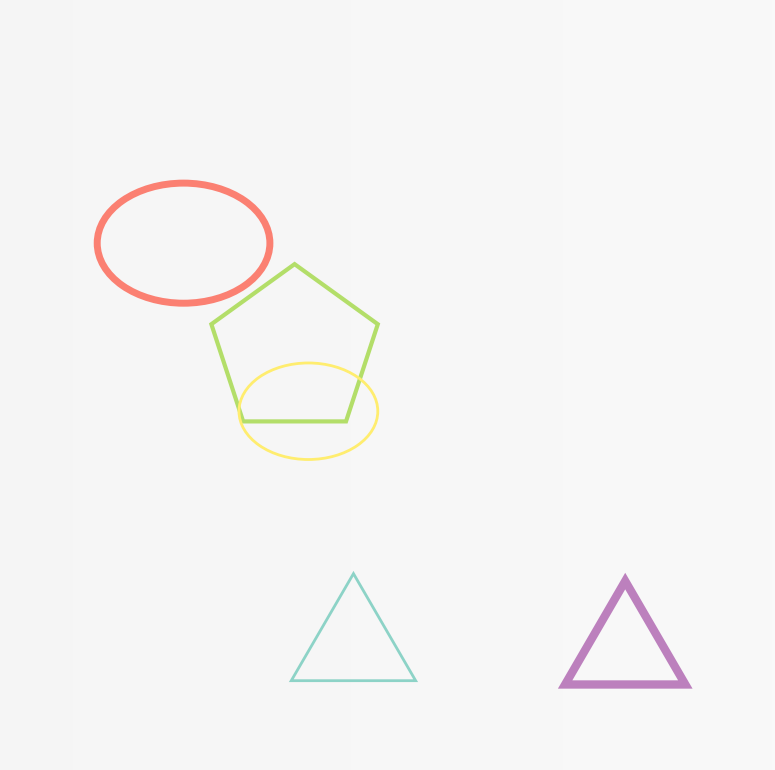[{"shape": "triangle", "thickness": 1, "radius": 0.46, "center": [0.456, 0.162]}, {"shape": "oval", "thickness": 2.5, "radius": 0.56, "center": [0.237, 0.684]}, {"shape": "pentagon", "thickness": 1.5, "radius": 0.56, "center": [0.38, 0.544]}, {"shape": "triangle", "thickness": 3, "radius": 0.45, "center": [0.807, 0.156]}, {"shape": "oval", "thickness": 1, "radius": 0.45, "center": [0.398, 0.466]}]